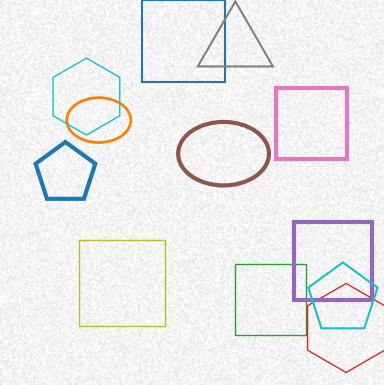[{"shape": "square", "thickness": 1.5, "radius": 0.53, "center": [0.476, 0.895]}, {"shape": "pentagon", "thickness": 3, "radius": 0.41, "center": [0.17, 0.55]}, {"shape": "oval", "thickness": 2, "radius": 0.42, "center": [0.257, 0.688]}, {"shape": "square", "thickness": 1, "radius": 0.46, "center": [0.701, 0.222]}, {"shape": "hexagon", "thickness": 1, "radius": 0.58, "center": [0.899, 0.148]}, {"shape": "square", "thickness": 3, "radius": 0.51, "center": [0.865, 0.322]}, {"shape": "oval", "thickness": 3, "radius": 0.59, "center": [0.581, 0.601]}, {"shape": "square", "thickness": 3, "radius": 0.46, "center": [0.809, 0.679]}, {"shape": "triangle", "thickness": 1.5, "radius": 0.56, "center": [0.611, 0.884]}, {"shape": "square", "thickness": 1, "radius": 0.56, "center": [0.317, 0.265]}, {"shape": "hexagon", "thickness": 1, "radius": 0.5, "center": [0.224, 0.749]}, {"shape": "pentagon", "thickness": 1.5, "radius": 0.47, "center": [0.891, 0.224]}]